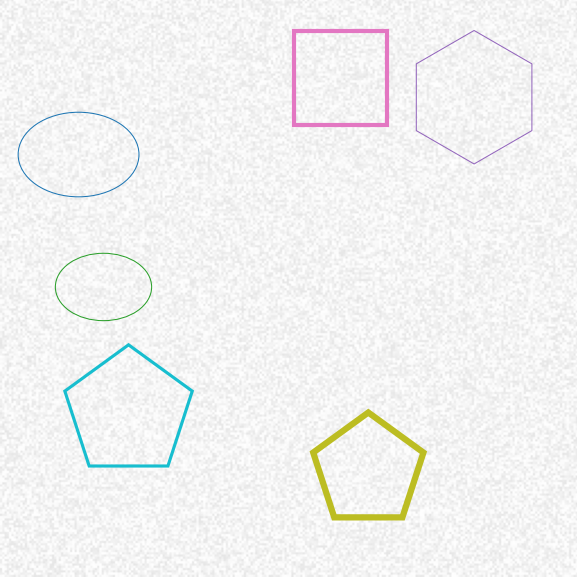[{"shape": "oval", "thickness": 0.5, "radius": 0.52, "center": [0.136, 0.732]}, {"shape": "oval", "thickness": 0.5, "radius": 0.42, "center": [0.179, 0.502]}, {"shape": "hexagon", "thickness": 0.5, "radius": 0.58, "center": [0.821, 0.831]}, {"shape": "square", "thickness": 2, "radius": 0.4, "center": [0.59, 0.864]}, {"shape": "pentagon", "thickness": 3, "radius": 0.5, "center": [0.638, 0.184]}, {"shape": "pentagon", "thickness": 1.5, "radius": 0.58, "center": [0.223, 0.286]}]